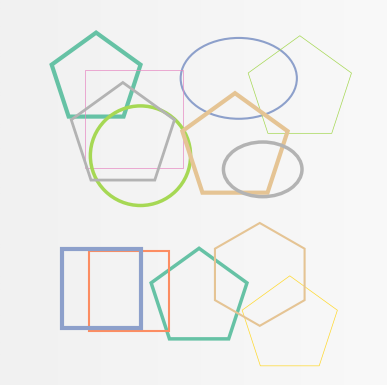[{"shape": "pentagon", "thickness": 2.5, "radius": 0.65, "center": [0.514, 0.225]}, {"shape": "pentagon", "thickness": 3, "radius": 0.6, "center": [0.248, 0.795]}, {"shape": "square", "thickness": 1.5, "radius": 0.52, "center": [0.333, 0.244]}, {"shape": "oval", "thickness": 1.5, "radius": 0.75, "center": [0.616, 0.796]}, {"shape": "square", "thickness": 3, "radius": 0.51, "center": [0.262, 0.251]}, {"shape": "square", "thickness": 0.5, "radius": 0.64, "center": [0.346, 0.69]}, {"shape": "pentagon", "thickness": 0.5, "radius": 0.7, "center": [0.774, 0.767]}, {"shape": "circle", "thickness": 2.5, "radius": 0.65, "center": [0.363, 0.596]}, {"shape": "pentagon", "thickness": 0.5, "radius": 0.65, "center": [0.748, 0.154]}, {"shape": "hexagon", "thickness": 1.5, "radius": 0.67, "center": [0.67, 0.287]}, {"shape": "pentagon", "thickness": 3, "radius": 0.71, "center": [0.606, 0.615]}, {"shape": "pentagon", "thickness": 2, "radius": 0.7, "center": [0.317, 0.646]}, {"shape": "oval", "thickness": 2.5, "radius": 0.51, "center": [0.678, 0.56]}]